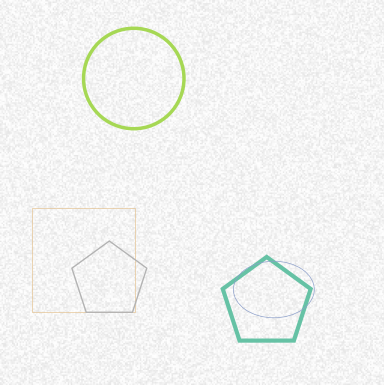[{"shape": "pentagon", "thickness": 3, "radius": 0.6, "center": [0.693, 0.212]}, {"shape": "oval", "thickness": 0.5, "radius": 0.52, "center": [0.711, 0.248]}, {"shape": "circle", "thickness": 2.5, "radius": 0.65, "center": [0.347, 0.796]}, {"shape": "square", "thickness": 0.5, "radius": 0.67, "center": [0.217, 0.325]}, {"shape": "pentagon", "thickness": 1, "radius": 0.51, "center": [0.284, 0.272]}]